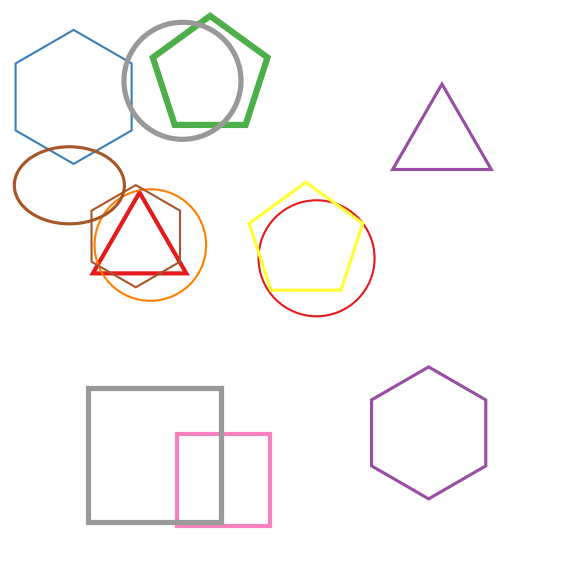[{"shape": "circle", "thickness": 1, "radius": 0.5, "center": [0.548, 0.552]}, {"shape": "triangle", "thickness": 2, "radius": 0.47, "center": [0.242, 0.572]}, {"shape": "hexagon", "thickness": 1, "radius": 0.58, "center": [0.127, 0.831]}, {"shape": "pentagon", "thickness": 3, "radius": 0.52, "center": [0.364, 0.867]}, {"shape": "hexagon", "thickness": 1.5, "radius": 0.57, "center": [0.742, 0.25]}, {"shape": "triangle", "thickness": 1.5, "radius": 0.49, "center": [0.765, 0.755]}, {"shape": "circle", "thickness": 1, "radius": 0.48, "center": [0.26, 0.575]}, {"shape": "pentagon", "thickness": 1.5, "radius": 0.52, "center": [0.53, 0.58]}, {"shape": "hexagon", "thickness": 1, "radius": 0.44, "center": [0.235, 0.59]}, {"shape": "oval", "thickness": 1.5, "radius": 0.48, "center": [0.12, 0.678]}, {"shape": "square", "thickness": 2, "radius": 0.4, "center": [0.387, 0.168]}, {"shape": "square", "thickness": 2.5, "radius": 0.58, "center": [0.267, 0.212]}, {"shape": "circle", "thickness": 2.5, "radius": 0.51, "center": [0.316, 0.859]}]